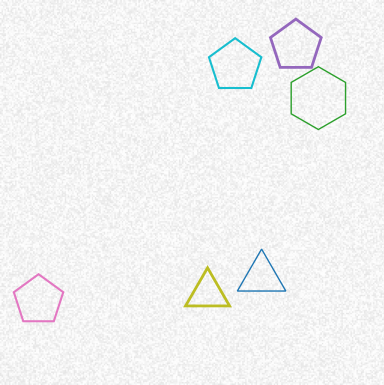[{"shape": "triangle", "thickness": 1, "radius": 0.36, "center": [0.679, 0.28]}, {"shape": "hexagon", "thickness": 1, "radius": 0.41, "center": [0.827, 0.745]}, {"shape": "pentagon", "thickness": 2, "radius": 0.35, "center": [0.768, 0.881]}, {"shape": "pentagon", "thickness": 1.5, "radius": 0.34, "center": [0.1, 0.22]}, {"shape": "triangle", "thickness": 2, "radius": 0.33, "center": [0.539, 0.238]}, {"shape": "pentagon", "thickness": 1.5, "radius": 0.36, "center": [0.611, 0.829]}]